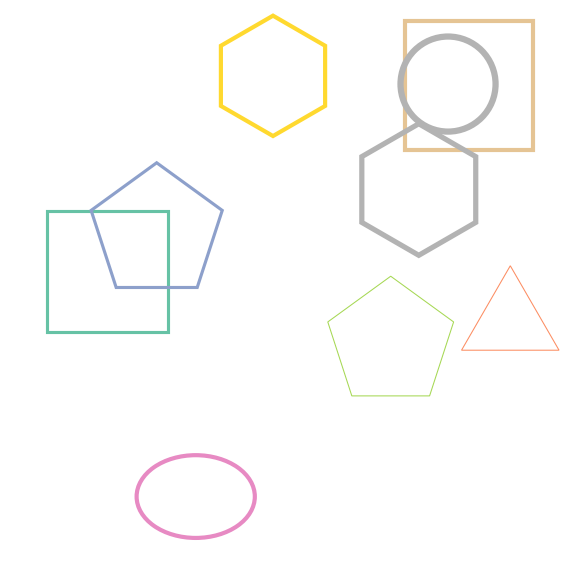[{"shape": "square", "thickness": 1.5, "radius": 0.52, "center": [0.186, 0.529]}, {"shape": "triangle", "thickness": 0.5, "radius": 0.49, "center": [0.884, 0.441]}, {"shape": "pentagon", "thickness": 1.5, "radius": 0.6, "center": [0.271, 0.598]}, {"shape": "oval", "thickness": 2, "radius": 0.51, "center": [0.339, 0.139]}, {"shape": "pentagon", "thickness": 0.5, "radius": 0.57, "center": [0.677, 0.406]}, {"shape": "hexagon", "thickness": 2, "radius": 0.52, "center": [0.473, 0.868]}, {"shape": "square", "thickness": 2, "radius": 0.56, "center": [0.812, 0.852]}, {"shape": "circle", "thickness": 3, "radius": 0.41, "center": [0.776, 0.854]}, {"shape": "hexagon", "thickness": 2.5, "radius": 0.57, "center": [0.725, 0.671]}]